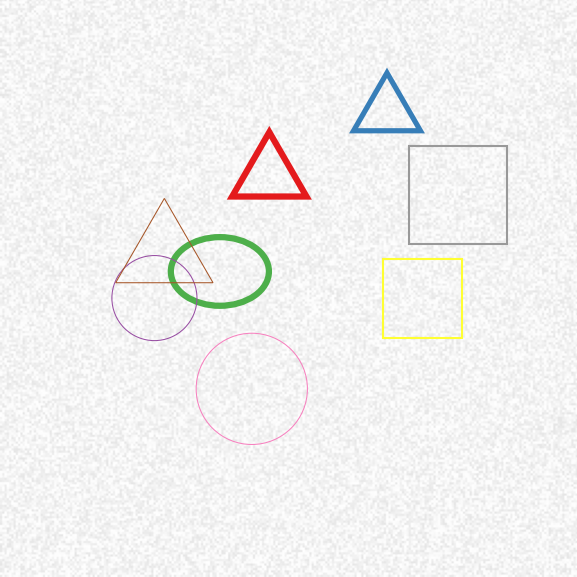[{"shape": "triangle", "thickness": 3, "radius": 0.37, "center": [0.466, 0.696]}, {"shape": "triangle", "thickness": 2.5, "radius": 0.33, "center": [0.67, 0.806]}, {"shape": "oval", "thickness": 3, "radius": 0.42, "center": [0.381, 0.529]}, {"shape": "circle", "thickness": 0.5, "radius": 0.37, "center": [0.267, 0.483]}, {"shape": "square", "thickness": 1, "radius": 0.34, "center": [0.732, 0.482]}, {"shape": "triangle", "thickness": 0.5, "radius": 0.49, "center": [0.285, 0.558]}, {"shape": "circle", "thickness": 0.5, "radius": 0.48, "center": [0.436, 0.326]}, {"shape": "square", "thickness": 1, "radius": 0.42, "center": [0.793, 0.662]}]